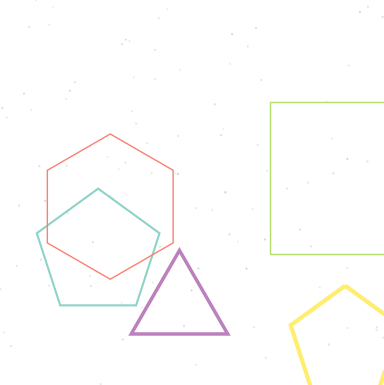[{"shape": "pentagon", "thickness": 1.5, "radius": 0.84, "center": [0.255, 0.342]}, {"shape": "hexagon", "thickness": 1, "radius": 0.94, "center": [0.286, 0.463]}, {"shape": "square", "thickness": 1, "radius": 0.98, "center": [0.899, 0.538]}, {"shape": "triangle", "thickness": 2.5, "radius": 0.72, "center": [0.466, 0.205]}, {"shape": "pentagon", "thickness": 3, "radius": 0.74, "center": [0.897, 0.109]}]